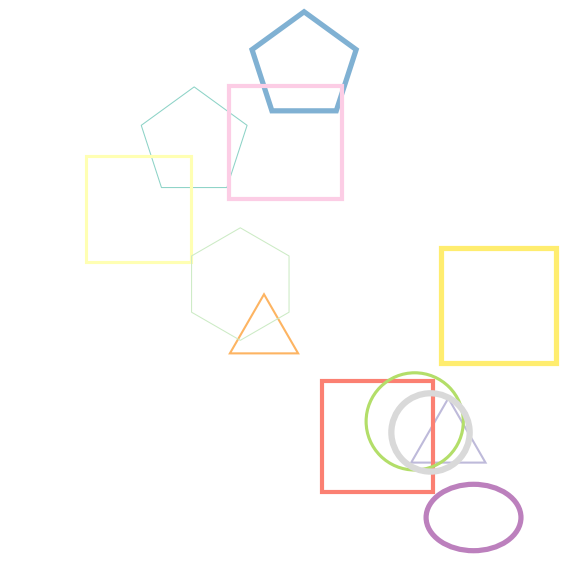[{"shape": "pentagon", "thickness": 0.5, "radius": 0.48, "center": [0.336, 0.752]}, {"shape": "square", "thickness": 1.5, "radius": 0.46, "center": [0.24, 0.637]}, {"shape": "triangle", "thickness": 1, "radius": 0.37, "center": [0.776, 0.235]}, {"shape": "square", "thickness": 2, "radius": 0.48, "center": [0.653, 0.244]}, {"shape": "pentagon", "thickness": 2.5, "radius": 0.47, "center": [0.527, 0.884]}, {"shape": "triangle", "thickness": 1, "radius": 0.34, "center": [0.457, 0.421]}, {"shape": "circle", "thickness": 1.5, "radius": 0.42, "center": [0.718, 0.269]}, {"shape": "square", "thickness": 2, "radius": 0.49, "center": [0.495, 0.752]}, {"shape": "circle", "thickness": 3, "radius": 0.34, "center": [0.745, 0.25]}, {"shape": "oval", "thickness": 2.5, "radius": 0.41, "center": [0.82, 0.103]}, {"shape": "hexagon", "thickness": 0.5, "radius": 0.49, "center": [0.416, 0.507]}, {"shape": "square", "thickness": 2.5, "radius": 0.5, "center": [0.863, 0.471]}]